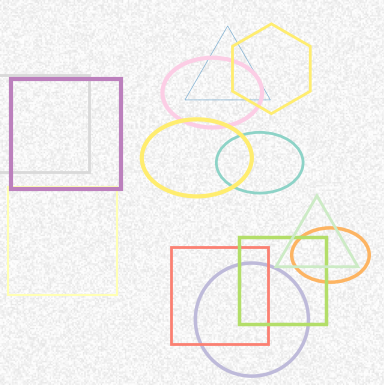[{"shape": "oval", "thickness": 2, "radius": 0.56, "center": [0.675, 0.577]}, {"shape": "square", "thickness": 1.5, "radius": 0.7, "center": [0.162, 0.373]}, {"shape": "circle", "thickness": 2.5, "radius": 0.73, "center": [0.654, 0.17]}, {"shape": "square", "thickness": 2, "radius": 0.63, "center": [0.57, 0.233]}, {"shape": "triangle", "thickness": 0.5, "radius": 0.64, "center": [0.591, 0.805]}, {"shape": "oval", "thickness": 2.5, "radius": 0.5, "center": [0.858, 0.338]}, {"shape": "square", "thickness": 2.5, "radius": 0.56, "center": [0.734, 0.271]}, {"shape": "oval", "thickness": 3, "radius": 0.65, "center": [0.551, 0.76]}, {"shape": "square", "thickness": 2, "radius": 0.63, "center": [0.105, 0.68]}, {"shape": "square", "thickness": 3, "radius": 0.71, "center": [0.172, 0.651]}, {"shape": "triangle", "thickness": 2, "radius": 0.61, "center": [0.823, 0.369]}, {"shape": "hexagon", "thickness": 2, "radius": 0.58, "center": [0.705, 0.821]}, {"shape": "oval", "thickness": 3, "radius": 0.71, "center": [0.511, 0.59]}]